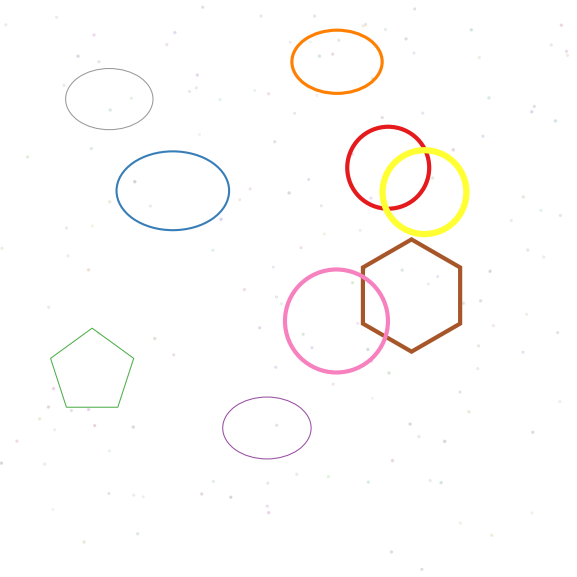[{"shape": "circle", "thickness": 2, "radius": 0.35, "center": [0.672, 0.709]}, {"shape": "oval", "thickness": 1, "radius": 0.49, "center": [0.299, 0.669]}, {"shape": "pentagon", "thickness": 0.5, "radius": 0.38, "center": [0.16, 0.355]}, {"shape": "oval", "thickness": 0.5, "radius": 0.38, "center": [0.462, 0.258]}, {"shape": "oval", "thickness": 1.5, "radius": 0.39, "center": [0.584, 0.892]}, {"shape": "circle", "thickness": 3, "radius": 0.36, "center": [0.735, 0.666]}, {"shape": "hexagon", "thickness": 2, "radius": 0.49, "center": [0.713, 0.487]}, {"shape": "circle", "thickness": 2, "radius": 0.45, "center": [0.583, 0.443]}, {"shape": "oval", "thickness": 0.5, "radius": 0.38, "center": [0.189, 0.828]}]